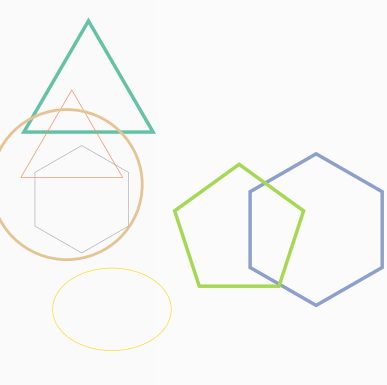[{"shape": "triangle", "thickness": 2.5, "radius": 0.96, "center": [0.228, 0.753]}, {"shape": "triangle", "thickness": 0.5, "radius": 0.76, "center": [0.185, 0.615]}, {"shape": "hexagon", "thickness": 2.5, "radius": 0.98, "center": [0.816, 0.404]}, {"shape": "pentagon", "thickness": 2.5, "radius": 0.87, "center": [0.617, 0.398]}, {"shape": "oval", "thickness": 0.5, "radius": 0.77, "center": [0.289, 0.196]}, {"shape": "circle", "thickness": 2, "radius": 0.97, "center": [0.172, 0.521]}, {"shape": "hexagon", "thickness": 0.5, "radius": 0.7, "center": [0.211, 0.482]}]